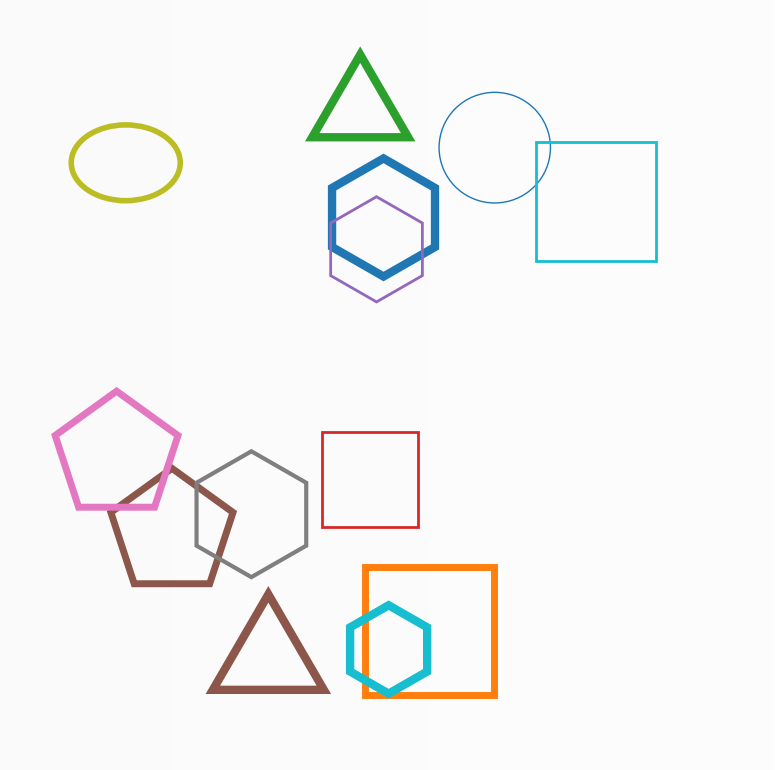[{"shape": "circle", "thickness": 0.5, "radius": 0.36, "center": [0.638, 0.808]}, {"shape": "hexagon", "thickness": 3, "radius": 0.38, "center": [0.495, 0.718]}, {"shape": "square", "thickness": 2.5, "radius": 0.42, "center": [0.554, 0.181]}, {"shape": "triangle", "thickness": 3, "radius": 0.36, "center": [0.465, 0.858]}, {"shape": "square", "thickness": 1, "radius": 0.31, "center": [0.478, 0.378]}, {"shape": "hexagon", "thickness": 1, "radius": 0.34, "center": [0.486, 0.676]}, {"shape": "triangle", "thickness": 3, "radius": 0.41, "center": [0.346, 0.145]}, {"shape": "pentagon", "thickness": 2.5, "radius": 0.41, "center": [0.222, 0.309]}, {"shape": "pentagon", "thickness": 2.5, "radius": 0.42, "center": [0.15, 0.409]}, {"shape": "hexagon", "thickness": 1.5, "radius": 0.41, "center": [0.324, 0.332]}, {"shape": "oval", "thickness": 2, "radius": 0.35, "center": [0.162, 0.789]}, {"shape": "square", "thickness": 1, "radius": 0.39, "center": [0.769, 0.738]}, {"shape": "hexagon", "thickness": 3, "radius": 0.29, "center": [0.501, 0.157]}]